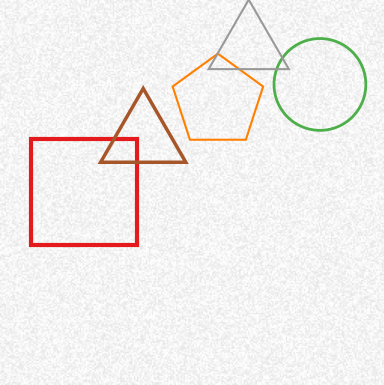[{"shape": "square", "thickness": 3, "radius": 0.69, "center": [0.218, 0.501]}, {"shape": "circle", "thickness": 2, "radius": 0.6, "center": [0.831, 0.781]}, {"shape": "pentagon", "thickness": 1.5, "radius": 0.62, "center": [0.566, 0.737]}, {"shape": "triangle", "thickness": 2.5, "radius": 0.64, "center": [0.372, 0.642]}, {"shape": "triangle", "thickness": 1.5, "radius": 0.6, "center": [0.646, 0.881]}]